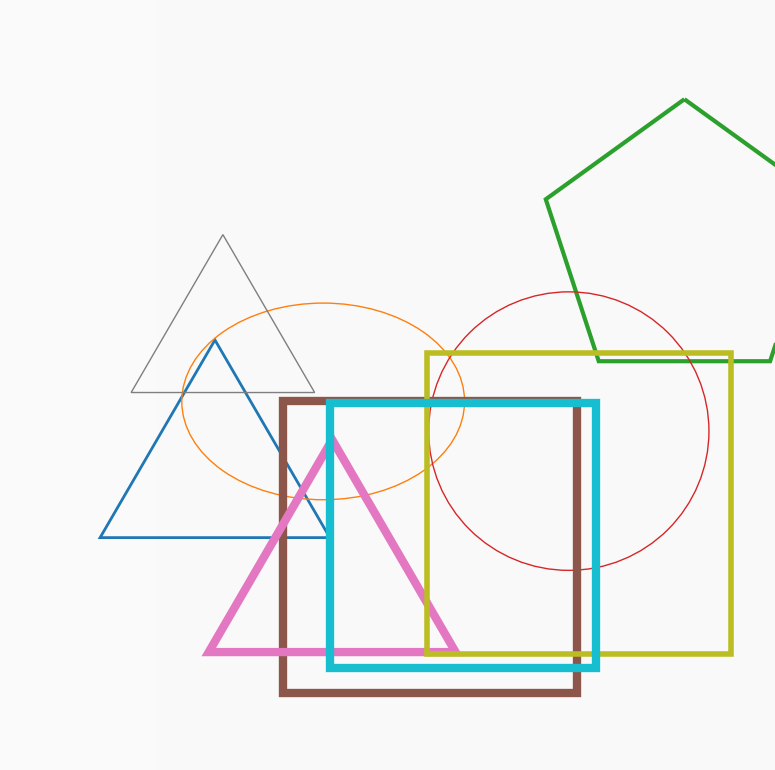[{"shape": "triangle", "thickness": 1, "radius": 0.86, "center": [0.277, 0.387]}, {"shape": "oval", "thickness": 0.5, "radius": 0.91, "center": [0.417, 0.479]}, {"shape": "pentagon", "thickness": 1.5, "radius": 0.94, "center": [0.883, 0.683]}, {"shape": "circle", "thickness": 0.5, "radius": 0.9, "center": [0.734, 0.44]}, {"shape": "square", "thickness": 3, "radius": 0.95, "center": [0.555, 0.29]}, {"shape": "triangle", "thickness": 3, "radius": 0.92, "center": [0.429, 0.245]}, {"shape": "triangle", "thickness": 0.5, "radius": 0.68, "center": [0.288, 0.559]}, {"shape": "square", "thickness": 2, "radius": 0.98, "center": [0.747, 0.346]}, {"shape": "square", "thickness": 3, "radius": 0.86, "center": [0.597, 0.305]}]